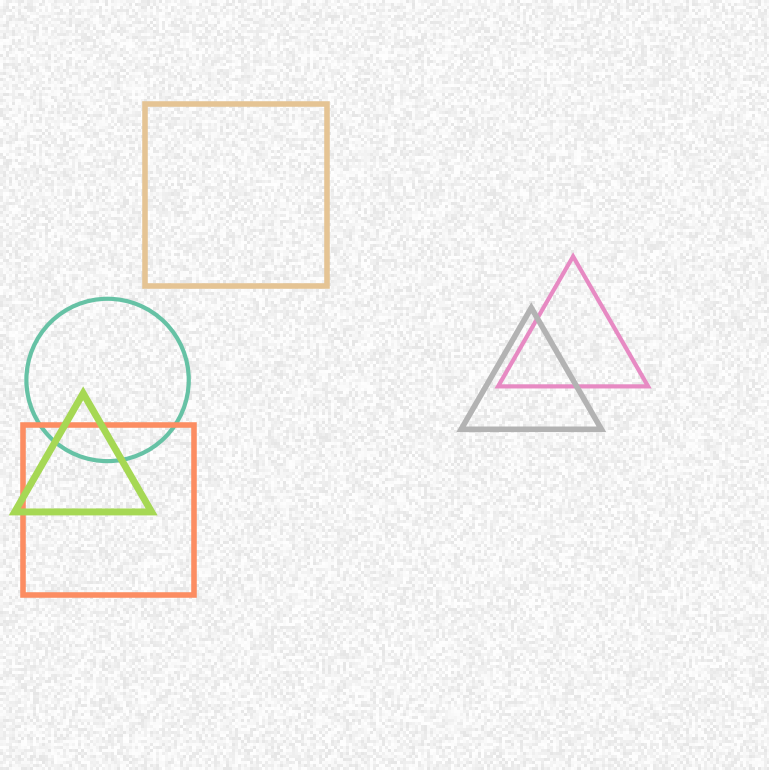[{"shape": "circle", "thickness": 1.5, "radius": 0.53, "center": [0.14, 0.507]}, {"shape": "square", "thickness": 2, "radius": 0.55, "center": [0.141, 0.338]}, {"shape": "triangle", "thickness": 1.5, "radius": 0.56, "center": [0.744, 0.554]}, {"shape": "triangle", "thickness": 2.5, "radius": 0.51, "center": [0.108, 0.386]}, {"shape": "square", "thickness": 2, "radius": 0.59, "center": [0.307, 0.747]}, {"shape": "triangle", "thickness": 2, "radius": 0.53, "center": [0.69, 0.495]}]